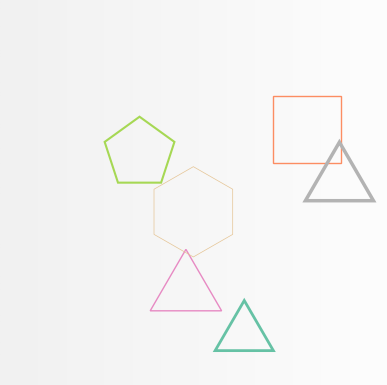[{"shape": "triangle", "thickness": 2, "radius": 0.43, "center": [0.63, 0.133]}, {"shape": "square", "thickness": 1, "radius": 0.44, "center": [0.792, 0.664]}, {"shape": "triangle", "thickness": 1, "radius": 0.53, "center": [0.48, 0.246]}, {"shape": "pentagon", "thickness": 1.5, "radius": 0.47, "center": [0.36, 0.602]}, {"shape": "hexagon", "thickness": 0.5, "radius": 0.59, "center": [0.499, 0.45]}, {"shape": "triangle", "thickness": 2.5, "radius": 0.51, "center": [0.876, 0.529]}]